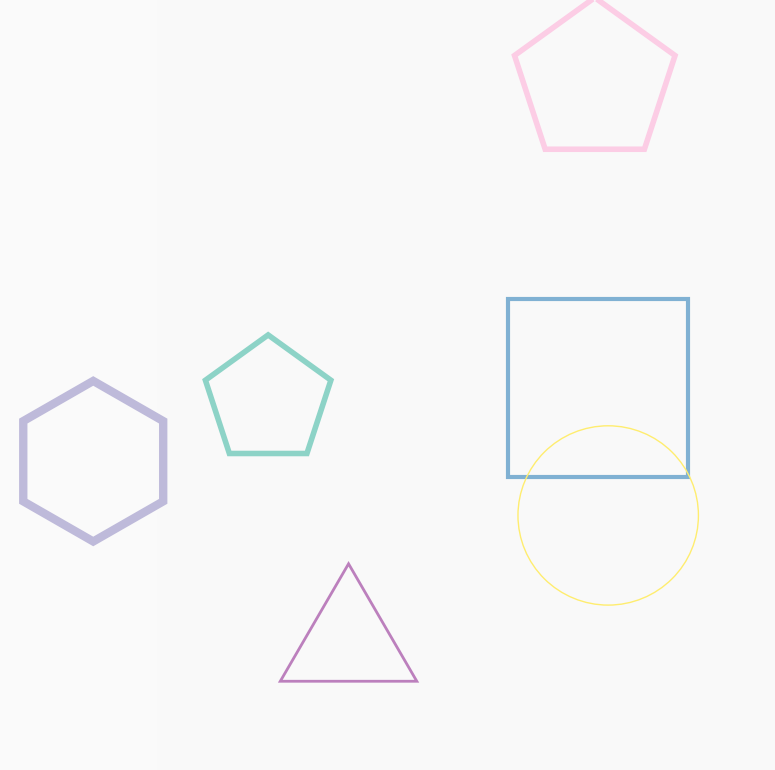[{"shape": "pentagon", "thickness": 2, "radius": 0.43, "center": [0.346, 0.48]}, {"shape": "hexagon", "thickness": 3, "radius": 0.52, "center": [0.12, 0.401]}, {"shape": "square", "thickness": 1.5, "radius": 0.58, "center": [0.771, 0.496]}, {"shape": "pentagon", "thickness": 2, "radius": 0.54, "center": [0.767, 0.894]}, {"shape": "triangle", "thickness": 1, "radius": 0.51, "center": [0.45, 0.166]}, {"shape": "circle", "thickness": 0.5, "radius": 0.58, "center": [0.785, 0.331]}]